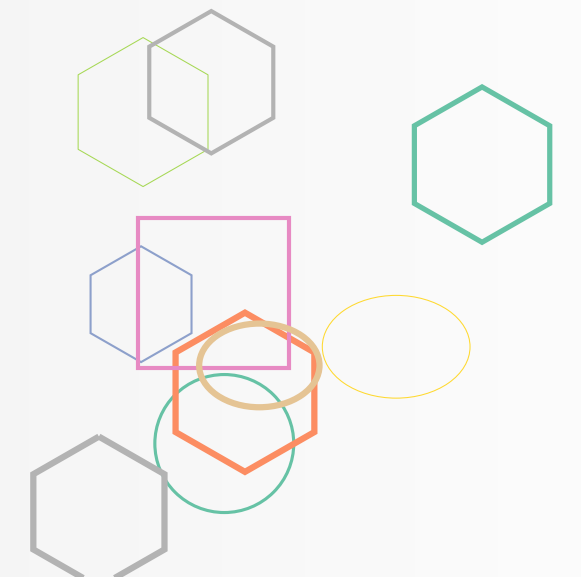[{"shape": "hexagon", "thickness": 2.5, "radius": 0.67, "center": [0.829, 0.714]}, {"shape": "circle", "thickness": 1.5, "radius": 0.6, "center": [0.386, 0.231]}, {"shape": "hexagon", "thickness": 3, "radius": 0.69, "center": [0.421, 0.32]}, {"shape": "hexagon", "thickness": 1, "radius": 0.5, "center": [0.243, 0.472]}, {"shape": "square", "thickness": 2, "radius": 0.65, "center": [0.367, 0.492]}, {"shape": "hexagon", "thickness": 0.5, "radius": 0.64, "center": [0.246, 0.805]}, {"shape": "oval", "thickness": 0.5, "radius": 0.64, "center": [0.682, 0.399]}, {"shape": "oval", "thickness": 3, "radius": 0.52, "center": [0.446, 0.366]}, {"shape": "hexagon", "thickness": 3, "radius": 0.65, "center": [0.17, 0.113]}, {"shape": "hexagon", "thickness": 2, "radius": 0.62, "center": [0.363, 0.857]}]